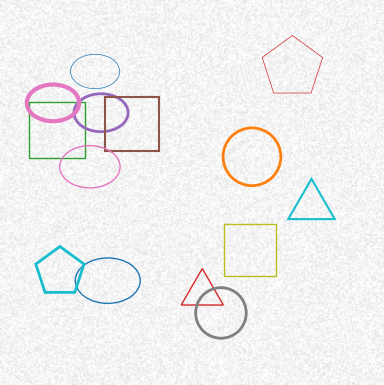[{"shape": "oval", "thickness": 1, "radius": 0.42, "center": [0.28, 0.271]}, {"shape": "oval", "thickness": 0.5, "radius": 0.32, "center": [0.247, 0.814]}, {"shape": "circle", "thickness": 2, "radius": 0.38, "center": [0.654, 0.593]}, {"shape": "square", "thickness": 1, "radius": 0.36, "center": [0.147, 0.662]}, {"shape": "triangle", "thickness": 1, "radius": 0.32, "center": [0.525, 0.239]}, {"shape": "pentagon", "thickness": 0.5, "radius": 0.41, "center": [0.759, 0.825]}, {"shape": "oval", "thickness": 2, "radius": 0.35, "center": [0.262, 0.707]}, {"shape": "square", "thickness": 1.5, "radius": 0.35, "center": [0.344, 0.678]}, {"shape": "oval", "thickness": 1, "radius": 0.39, "center": [0.234, 0.567]}, {"shape": "oval", "thickness": 3, "radius": 0.34, "center": [0.138, 0.733]}, {"shape": "circle", "thickness": 2, "radius": 0.33, "center": [0.574, 0.187]}, {"shape": "square", "thickness": 1, "radius": 0.33, "center": [0.65, 0.351]}, {"shape": "triangle", "thickness": 1.5, "radius": 0.35, "center": [0.809, 0.466]}, {"shape": "pentagon", "thickness": 2, "radius": 0.33, "center": [0.156, 0.294]}]